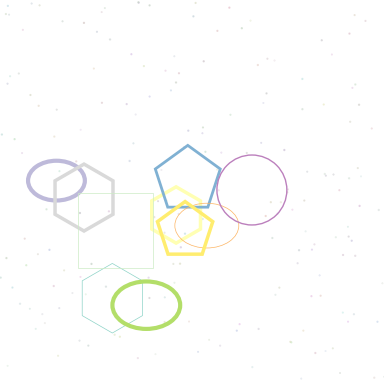[{"shape": "hexagon", "thickness": 0.5, "radius": 0.45, "center": [0.292, 0.225]}, {"shape": "hexagon", "thickness": 2.5, "radius": 0.37, "center": [0.457, 0.442]}, {"shape": "oval", "thickness": 3, "radius": 0.37, "center": [0.147, 0.531]}, {"shape": "pentagon", "thickness": 2, "radius": 0.44, "center": [0.488, 0.534]}, {"shape": "oval", "thickness": 0.5, "radius": 0.42, "center": [0.537, 0.414]}, {"shape": "oval", "thickness": 3, "radius": 0.44, "center": [0.38, 0.207]}, {"shape": "hexagon", "thickness": 2.5, "radius": 0.43, "center": [0.218, 0.487]}, {"shape": "circle", "thickness": 1, "radius": 0.45, "center": [0.654, 0.507]}, {"shape": "square", "thickness": 0.5, "radius": 0.49, "center": [0.3, 0.401]}, {"shape": "pentagon", "thickness": 2.5, "radius": 0.38, "center": [0.481, 0.401]}]